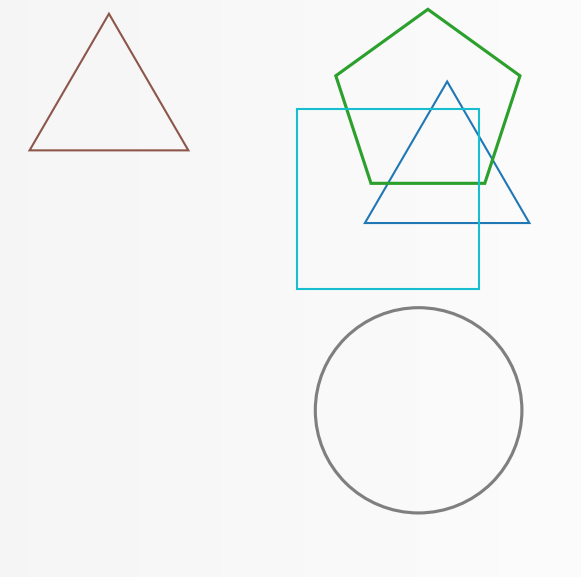[{"shape": "triangle", "thickness": 1, "radius": 0.82, "center": [0.769, 0.695]}, {"shape": "pentagon", "thickness": 1.5, "radius": 0.83, "center": [0.736, 0.816]}, {"shape": "triangle", "thickness": 1, "radius": 0.79, "center": [0.187, 0.818]}, {"shape": "circle", "thickness": 1.5, "radius": 0.89, "center": [0.72, 0.289]}, {"shape": "square", "thickness": 1, "radius": 0.78, "center": [0.667, 0.655]}]